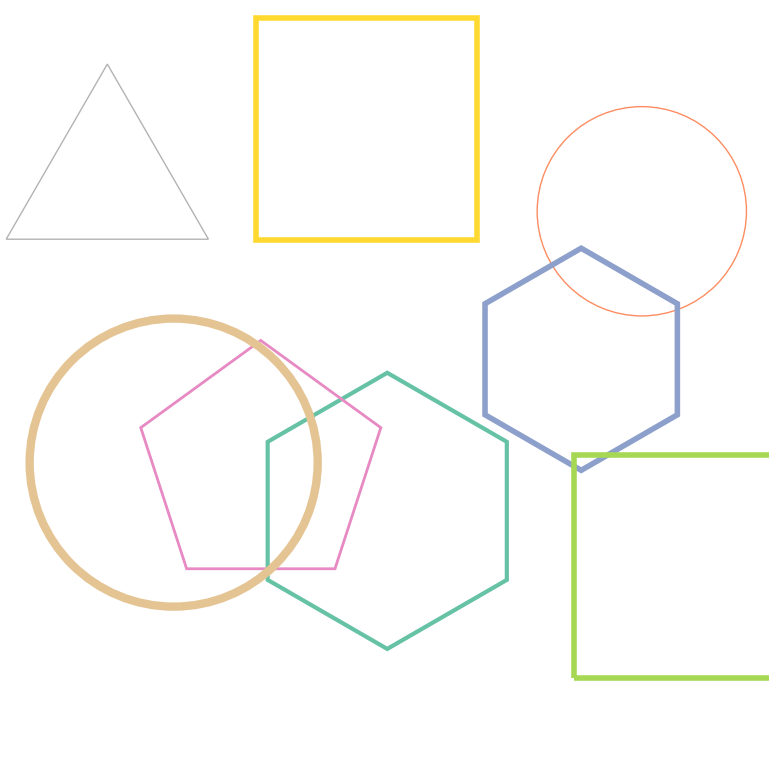[{"shape": "hexagon", "thickness": 1.5, "radius": 0.9, "center": [0.503, 0.337]}, {"shape": "circle", "thickness": 0.5, "radius": 0.68, "center": [0.834, 0.726]}, {"shape": "hexagon", "thickness": 2, "radius": 0.72, "center": [0.755, 0.533]}, {"shape": "pentagon", "thickness": 1, "radius": 0.82, "center": [0.339, 0.394]}, {"shape": "square", "thickness": 2, "radius": 0.72, "center": [0.89, 0.265]}, {"shape": "square", "thickness": 2, "radius": 0.72, "center": [0.476, 0.833]}, {"shape": "circle", "thickness": 3, "radius": 0.94, "center": [0.226, 0.399]}, {"shape": "triangle", "thickness": 0.5, "radius": 0.76, "center": [0.139, 0.765]}]